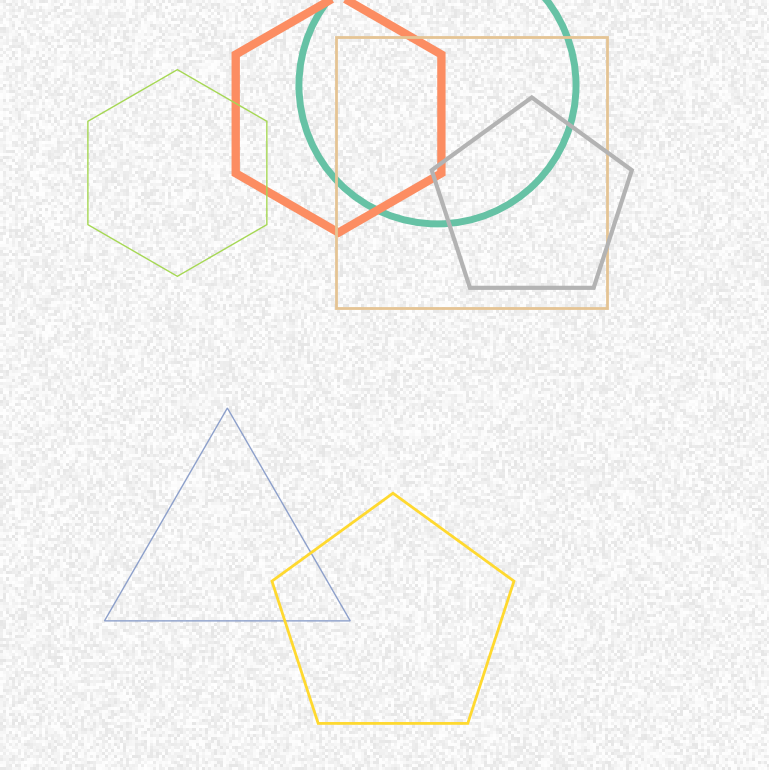[{"shape": "circle", "thickness": 2.5, "radius": 0.9, "center": [0.568, 0.889]}, {"shape": "hexagon", "thickness": 3, "radius": 0.77, "center": [0.44, 0.852]}, {"shape": "triangle", "thickness": 0.5, "radius": 0.92, "center": [0.295, 0.286]}, {"shape": "hexagon", "thickness": 0.5, "radius": 0.67, "center": [0.23, 0.775]}, {"shape": "pentagon", "thickness": 1, "radius": 0.83, "center": [0.51, 0.194]}, {"shape": "square", "thickness": 1, "radius": 0.88, "center": [0.613, 0.776]}, {"shape": "pentagon", "thickness": 1.5, "radius": 0.68, "center": [0.691, 0.737]}]